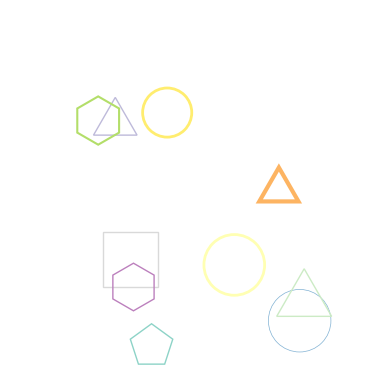[{"shape": "pentagon", "thickness": 1, "radius": 0.29, "center": [0.394, 0.101]}, {"shape": "circle", "thickness": 2, "radius": 0.39, "center": [0.609, 0.312]}, {"shape": "triangle", "thickness": 1, "radius": 0.33, "center": [0.299, 0.682]}, {"shape": "circle", "thickness": 0.5, "radius": 0.41, "center": [0.778, 0.167]}, {"shape": "triangle", "thickness": 3, "radius": 0.29, "center": [0.724, 0.506]}, {"shape": "hexagon", "thickness": 1.5, "radius": 0.31, "center": [0.255, 0.687]}, {"shape": "square", "thickness": 1, "radius": 0.36, "center": [0.339, 0.326]}, {"shape": "hexagon", "thickness": 1, "radius": 0.31, "center": [0.347, 0.255]}, {"shape": "triangle", "thickness": 1, "radius": 0.41, "center": [0.79, 0.22]}, {"shape": "circle", "thickness": 2, "radius": 0.32, "center": [0.434, 0.708]}]